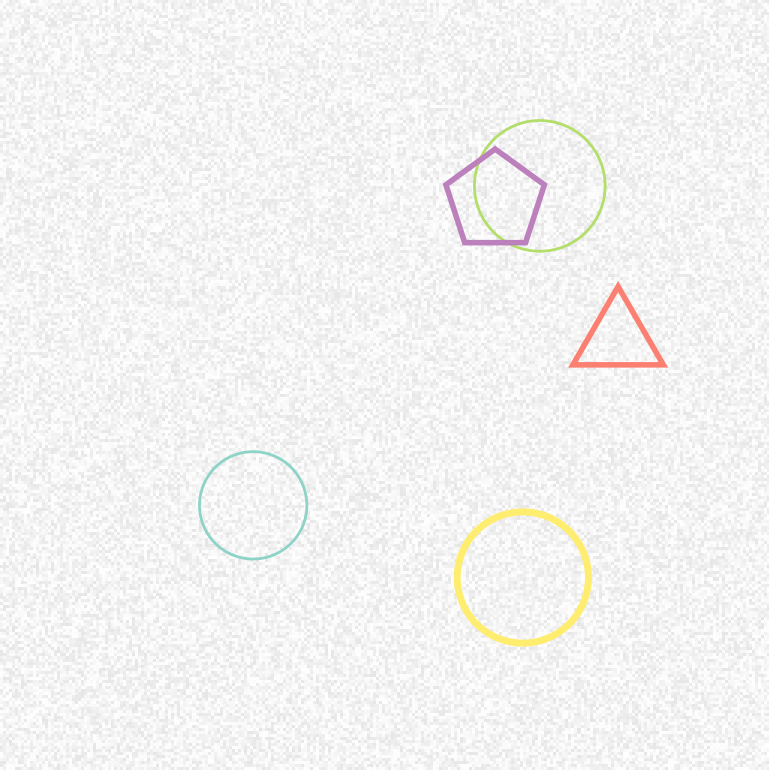[{"shape": "circle", "thickness": 1, "radius": 0.35, "center": [0.329, 0.344]}, {"shape": "triangle", "thickness": 2, "radius": 0.34, "center": [0.803, 0.56]}, {"shape": "circle", "thickness": 1, "radius": 0.42, "center": [0.701, 0.759]}, {"shape": "pentagon", "thickness": 2, "radius": 0.34, "center": [0.643, 0.739]}, {"shape": "circle", "thickness": 2.5, "radius": 0.43, "center": [0.679, 0.25]}]